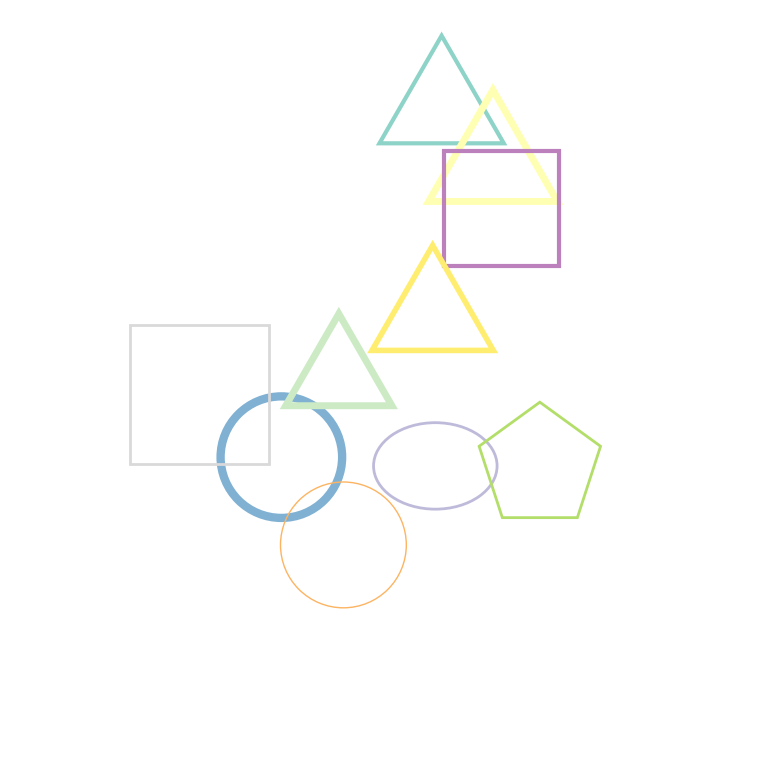[{"shape": "triangle", "thickness": 1.5, "radius": 0.47, "center": [0.574, 0.86]}, {"shape": "triangle", "thickness": 2.5, "radius": 0.48, "center": [0.64, 0.787]}, {"shape": "oval", "thickness": 1, "radius": 0.4, "center": [0.565, 0.395]}, {"shape": "circle", "thickness": 3, "radius": 0.39, "center": [0.365, 0.406]}, {"shape": "circle", "thickness": 0.5, "radius": 0.41, "center": [0.446, 0.292]}, {"shape": "pentagon", "thickness": 1, "radius": 0.41, "center": [0.701, 0.395]}, {"shape": "square", "thickness": 1, "radius": 0.45, "center": [0.259, 0.488]}, {"shape": "square", "thickness": 1.5, "radius": 0.37, "center": [0.652, 0.729]}, {"shape": "triangle", "thickness": 2.5, "radius": 0.4, "center": [0.44, 0.513]}, {"shape": "triangle", "thickness": 2, "radius": 0.45, "center": [0.562, 0.59]}]